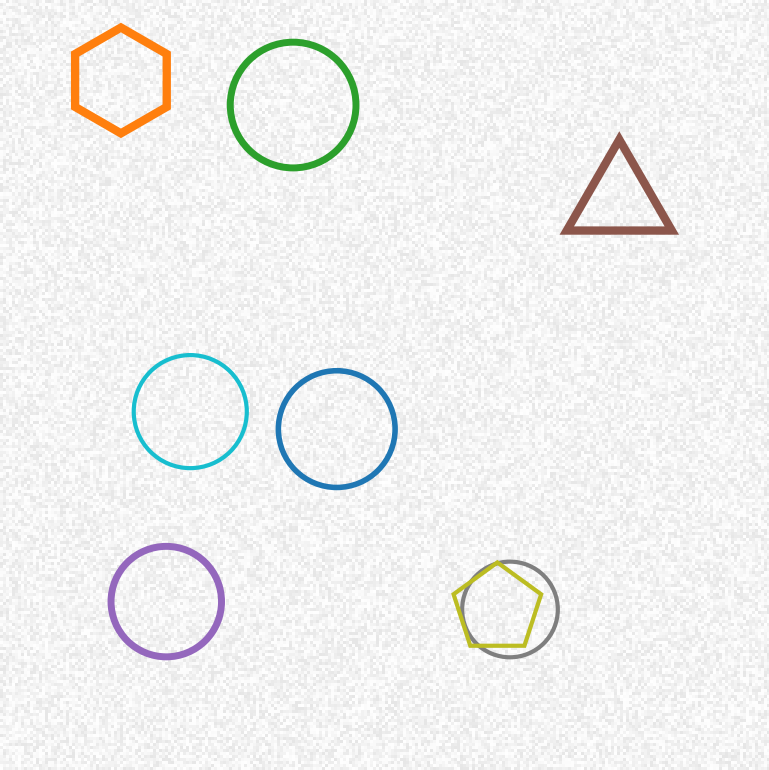[{"shape": "circle", "thickness": 2, "radius": 0.38, "center": [0.437, 0.443]}, {"shape": "hexagon", "thickness": 3, "radius": 0.34, "center": [0.157, 0.896]}, {"shape": "circle", "thickness": 2.5, "radius": 0.41, "center": [0.381, 0.864]}, {"shape": "circle", "thickness": 2.5, "radius": 0.36, "center": [0.216, 0.219]}, {"shape": "triangle", "thickness": 3, "radius": 0.39, "center": [0.804, 0.74]}, {"shape": "circle", "thickness": 1.5, "radius": 0.31, "center": [0.662, 0.208]}, {"shape": "pentagon", "thickness": 1.5, "radius": 0.3, "center": [0.646, 0.21]}, {"shape": "circle", "thickness": 1.5, "radius": 0.37, "center": [0.247, 0.465]}]